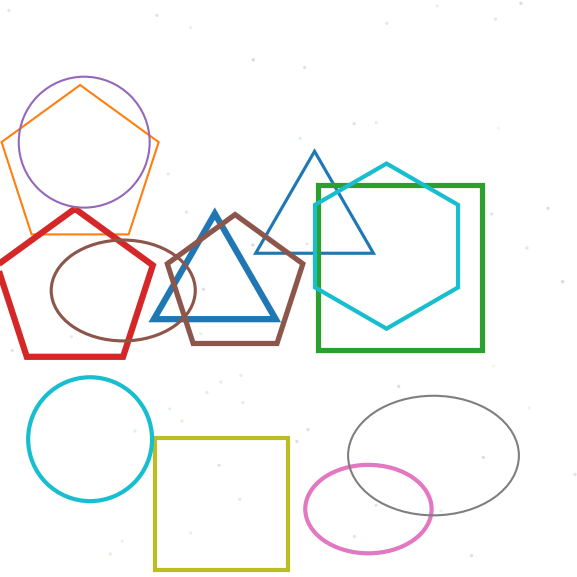[{"shape": "triangle", "thickness": 1.5, "radius": 0.59, "center": [0.545, 0.619]}, {"shape": "triangle", "thickness": 3, "radius": 0.61, "center": [0.372, 0.507]}, {"shape": "pentagon", "thickness": 1, "radius": 0.72, "center": [0.139, 0.709]}, {"shape": "square", "thickness": 2.5, "radius": 0.71, "center": [0.692, 0.536]}, {"shape": "pentagon", "thickness": 3, "radius": 0.71, "center": [0.13, 0.496]}, {"shape": "circle", "thickness": 1, "radius": 0.57, "center": [0.146, 0.753]}, {"shape": "oval", "thickness": 1.5, "radius": 0.62, "center": [0.213, 0.496]}, {"shape": "pentagon", "thickness": 2.5, "radius": 0.62, "center": [0.407, 0.504]}, {"shape": "oval", "thickness": 2, "radius": 0.55, "center": [0.638, 0.118]}, {"shape": "oval", "thickness": 1, "radius": 0.74, "center": [0.751, 0.21]}, {"shape": "square", "thickness": 2, "radius": 0.57, "center": [0.384, 0.126]}, {"shape": "circle", "thickness": 2, "radius": 0.54, "center": [0.156, 0.239]}, {"shape": "hexagon", "thickness": 2, "radius": 0.71, "center": [0.669, 0.573]}]